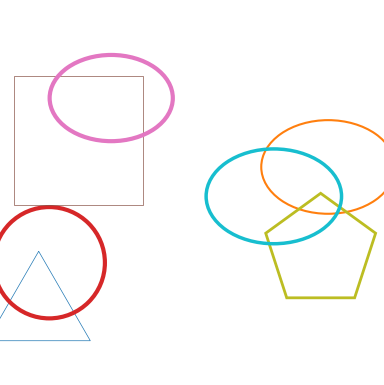[{"shape": "triangle", "thickness": 0.5, "radius": 0.77, "center": [0.1, 0.192]}, {"shape": "oval", "thickness": 1.5, "radius": 0.87, "center": [0.852, 0.566]}, {"shape": "circle", "thickness": 3, "radius": 0.72, "center": [0.128, 0.318]}, {"shape": "square", "thickness": 0.5, "radius": 0.84, "center": [0.204, 0.635]}, {"shape": "oval", "thickness": 3, "radius": 0.8, "center": [0.289, 0.745]}, {"shape": "pentagon", "thickness": 2, "radius": 0.75, "center": [0.833, 0.348]}, {"shape": "oval", "thickness": 2.5, "radius": 0.88, "center": [0.711, 0.49]}]